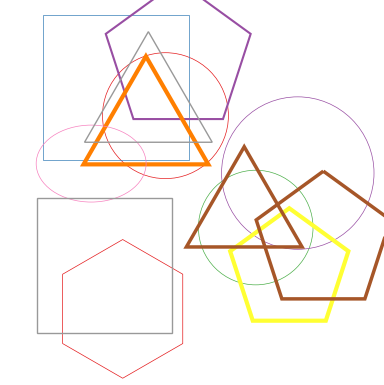[{"shape": "hexagon", "thickness": 0.5, "radius": 0.9, "center": [0.319, 0.198]}, {"shape": "circle", "thickness": 0.5, "radius": 0.82, "center": [0.43, 0.7]}, {"shape": "square", "thickness": 0.5, "radius": 0.95, "center": [0.302, 0.773]}, {"shape": "circle", "thickness": 0.5, "radius": 0.74, "center": [0.664, 0.409]}, {"shape": "circle", "thickness": 0.5, "radius": 0.99, "center": [0.773, 0.55]}, {"shape": "pentagon", "thickness": 1.5, "radius": 0.99, "center": [0.463, 0.851]}, {"shape": "triangle", "thickness": 3, "radius": 0.94, "center": [0.379, 0.667]}, {"shape": "pentagon", "thickness": 3, "radius": 0.81, "center": [0.751, 0.298]}, {"shape": "pentagon", "thickness": 2.5, "radius": 0.92, "center": [0.84, 0.372]}, {"shape": "triangle", "thickness": 2.5, "radius": 0.87, "center": [0.634, 0.445]}, {"shape": "oval", "thickness": 0.5, "radius": 0.71, "center": [0.237, 0.575]}, {"shape": "triangle", "thickness": 1, "radius": 0.96, "center": [0.385, 0.726]}, {"shape": "square", "thickness": 1, "radius": 0.88, "center": [0.27, 0.311]}]